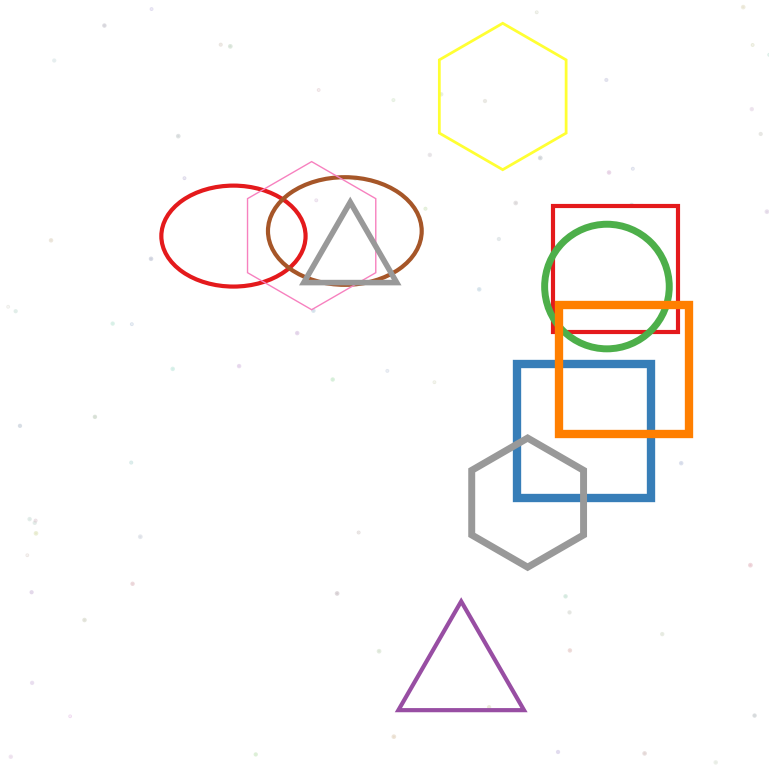[{"shape": "square", "thickness": 1.5, "radius": 0.41, "center": [0.799, 0.651]}, {"shape": "oval", "thickness": 1.5, "radius": 0.47, "center": [0.303, 0.693]}, {"shape": "square", "thickness": 3, "radius": 0.44, "center": [0.758, 0.44]}, {"shape": "circle", "thickness": 2.5, "radius": 0.4, "center": [0.788, 0.628]}, {"shape": "triangle", "thickness": 1.5, "radius": 0.47, "center": [0.599, 0.125]}, {"shape": "square", "thickness": 3, "radius": 0.42, "center": [0.81, 0.52]}, {"shape": "hexagon", "thickness": 1, "radius": 0.48, "center": [0.653, 0.875]}, {"shape": "oval", "thickness": 1.5, "radius": 0.5, "center": [0.448, 0.7]}, {"shape": "hexagon", "thickness": 0.5, "radius": 0.48, "center": [0.405, 0.694]}, {"shape": "hexagon", "thickness": 2.5, "radius": 0.42, "center": [0.685, 0.347]}, {"shape": "triangle", "thickness": 2, "radius": 0.35, "center": [0.455, 0.668]}]